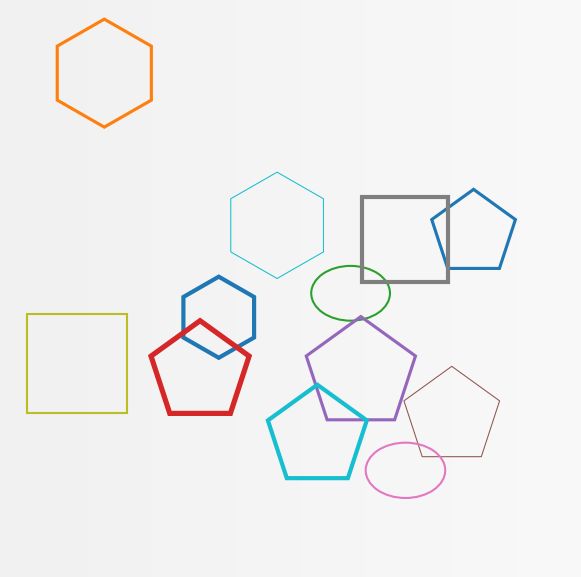[{"shape": "hexagon", "thickness": 2, "radius": 0.35, "center": [0.376, 0.45]}, {"shape": "pentagon", "thickness": 1.5, "radius": 0.38, "center": [0.815, 0.596]}, {"shape": "hexagon", "thickness": 1.5, "radius": 0.47, "center": [0.179, 0.873]}, {"shape": "oval", "thickness": 1, "radius": 0.34, "center": [0.603, 0.491]}, {"shape": "pentagon", "thickness": 2.5, "radius": 0.44, "center": [0.344, 0.355]}, {"shape": "pentagon", "thickness": 1.5, "radius": 0.49, "center": [0.621, 0.352]}, {"shape": "pentagon", "thickness": 0.5, "radius": 0.43, "center": [0.777, 0.278]}, {"shape": "oval", "thickness": 1, "radius": 0.34, "center": [0.698, 0.185]}, {"shape": "square", "thickness": 2, "radius": 0.37, "center": [0.697, 0.584]}, {"shape": "square", "thickness": 1, "radius": 0.43, "center": [0.132, 0.37]}, {"shape": "pentagon", "thickness": 2, "radius": 0.45, "center": [0.546, 0.244]}, {"shape": "hexagon", "thickness": 0.5, "radius": 0.46, "center": [0.477, 0.609]}]